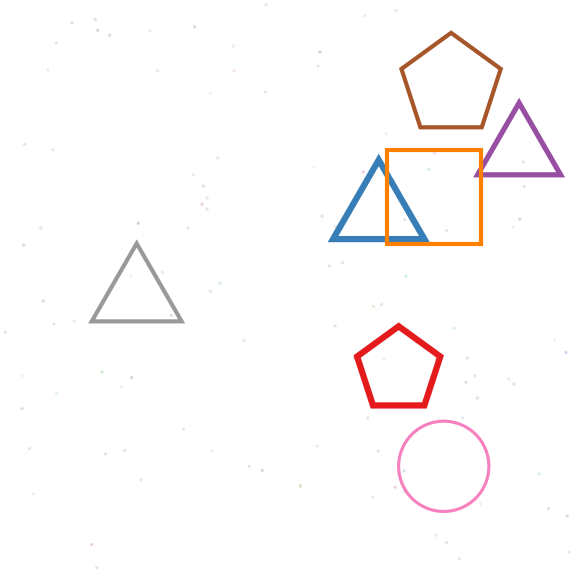[{"shape": "pentagon", "thickness": 3, "radius": 0.38, "center": [0.69, 0.358]}, {"shape": "triangle", "thickness": 3, "radius": 0.46, "center": [0.656, 0.631]}, {"shape": "triangle", "thickness": 2.5, "radius": 0.41, "center": [0.899, 0.738]}, {"shape": "square", "thickness": 2, "radius": 0.41, "center": [0.751, 0.657]}, {"shape": "pentagon", "thickness": 2, "radius": 0.45, "center": [0.781, 0.852]}, {"shape": "circle", "thickness": 1.5, "radius": 0.39, "center": [0.768, 0.192]}, {"shape": "triangle", "thickness": 2, "radius": 0.45, "center": [0.237, 0.488]}]